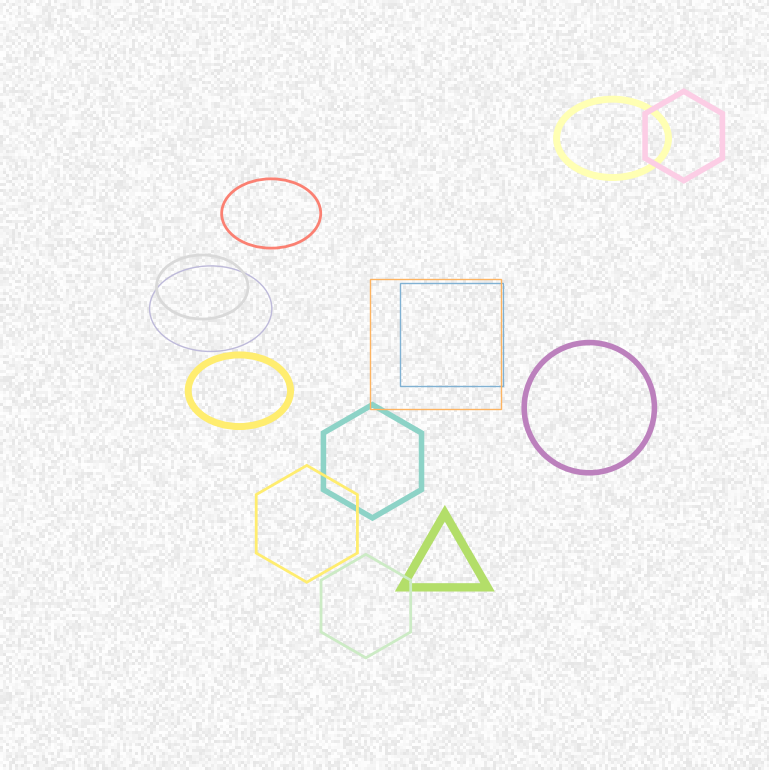[{"shape": "hexagon", "thickness": 2, "radius": 0.37, "center": [0.484, 0.401]}, {"shape": "oval", "thickness": 2.5, "radius": 0.36, "center": [0.796, 0.82]}, {"shape": "oval", "thickness": 0.5, "radius": 0.4, "center": [0.274, 0.599]}, {"shape": "oval", "thickness": 1, "radius": 0.32, "center": [0.352, 0.723]}, {"shape": "square", "thickness": 0.5, "radius": 0.33, "center": [0.586, 0.566]}, {"shape": "square", "thickness": 0.5, "radius": 0.42, "center": [0.566, 0.553]}, {"shape": "triangle", "thickness": 3, "radius": 0.32, "center": [0.578, 0.269]}, {"shape": "hexagon", "thickness": 2, "radius": 0.29, "center": [0.888, 0.823]}, {"shape": "oval", "thickness": 1, "radius": 0.3, "center": [0.263, 0.627]}, {"shape": "circle", "thickness": 2, "radius": 0.42, "center": [0.765, 0.471]}, {"shape": "hexagon", "thickness": 1, "radius": 0.34, "center": [0.475, 0.213]}, {"shape": "hexagon", "thickness": 1, "radius": 0.38, "center": [0.398, 0.32]}, {"shape": "oval", "thickness": 2.5, "radius": 0.33, "center": [0.311, 0.493]}]